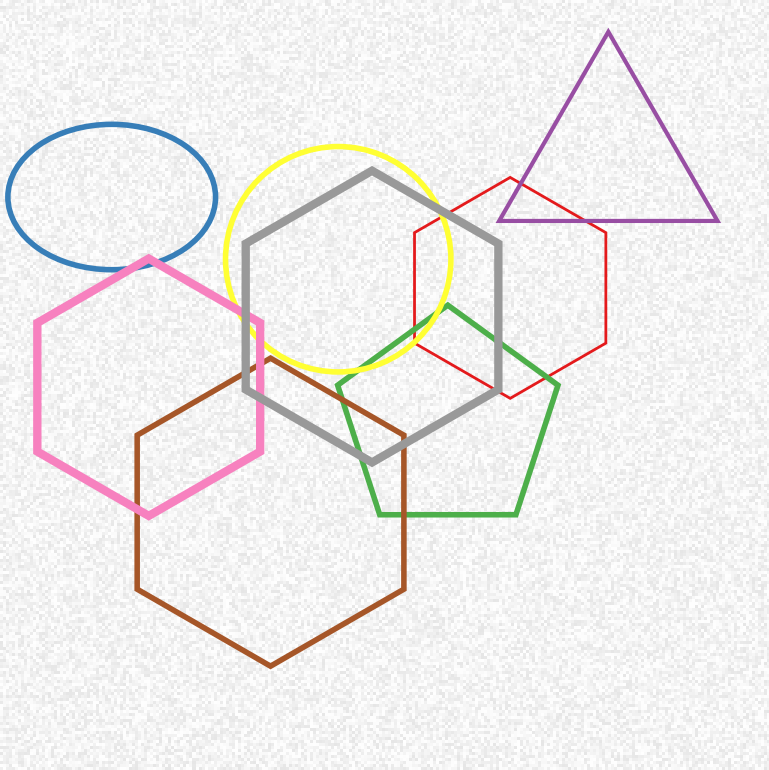[{"shape": "hexagon", "thickness": 1, "radius": 0.72, "center": [0.663, 0.626]}, {"shape": "oval", "thickness": 2, "radius": 0.67, "center": [0.145, 0.744]}, {"shape": "pentagon", "thickness": 2, "radius": 0.75, "center": [0.582, 0.453]}, {"shape": "triangle", "thickness": 1.5, "radius": 0.82, "center": [0.79, 0.795]}, {"shape": "circle", "thickness": 2, "radius": 0.73, "center": [0.439, 0.663]}, {"shape": "hexagon", "thickness": 2, "radius": 1.0, "center": [0.351, 0.335]}, {"shape": "hexagon", "thickness": 3, "radius": 0.84, "center": [0.193, 0.497]}, {"shape": "hexagon", "thickness": 3, "radius": 0.95, "center": [0.483, 0.589]}]